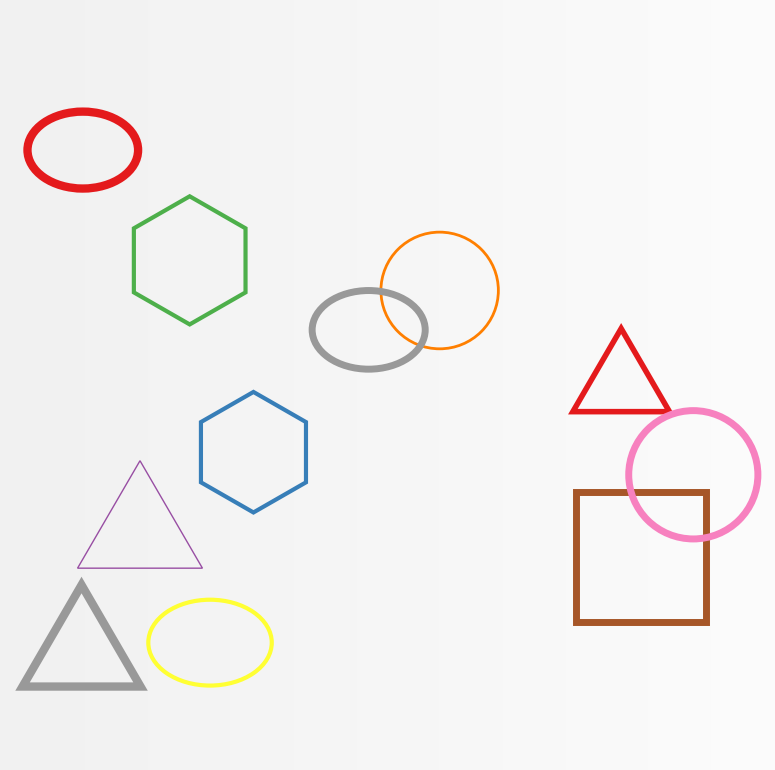[{"shape": "triangle", "thickness": 2, "radius": 0.36, "center": [0.801, 0.501]}, {"shape": "oval", "thickness": 3, "radius": 0.36, "center": [0.107, 0.805]}, {"shape": "hexagon", "thickness": 1.5, "radius": 0.39, "center": [0.327, 0.413]}, {"shape": "hexagon", "thickness": 1.5, "radius": 0.42, "center": [0.245, 0.662]}, {"shape": "triangle", "thickness": 0.5, "radius": 0.47, "center": [0.181, 0.309]}, {"shape": "circle", "thickness": 1, "radius": 0.38, "center": [0.567, 0.623]}, {"shape": "oval", "thickness": 1.5, "radius": 0.4, "center": [0.271, 0.165]}, {"shape": "square", "thickness": 2.5, "radius": 0.42, "center": [0.827, 0.277]}, {"shape": "circle", "thickness": 2.5, "radius": 0.42, "center": [0.895, 0.383]}, {"shape": "oval", "thickness": 2.5, "radius": 0.36, "center": [0.476, 0.572]}, {"shape": "triangle", "thickness": 3, "radius": 0.44, "center": [0.105, 0.152]}]